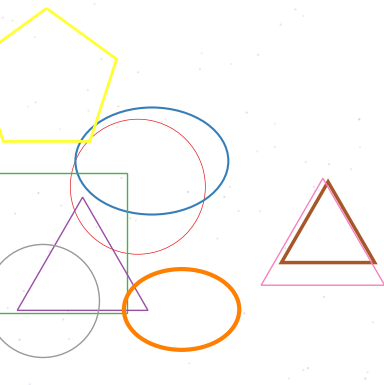[{"shape": "circle", "thickness": 0.5, "radius": 0.88, "center": [0.358, 0.515]}, {"shape": "oval", "thickness": 1.5, "radius": 0.99, "center": [0.394, 0.582]}, {"shape": "square", "thickness": 1, "radius": 0.9, "center": [0.15, 0.369]}, {"shape": "triangle", "thickness": 1, "radius": 0.98, "center": [0.215, 0.292]}, {"shape": "oval", "thickness": 3, "radius": 0.75, "center": [0.472, 0.196]}, {"shape": "pentagon", "thickness": 2, "radius": 0.96, "center": [0.121, 0.787]}, {"shape": "triangle", "thickness": 2.5, "radius": 0.7, "center": [0.852, 0.388]}, {"shape": "triangle", "thickness": 1, "radius": 0.93, "center": [0.839, 0.352]}, {"shape": "circle", "thickness": 1, "radius": 0.73, "center": [0.112, 0.218]}]